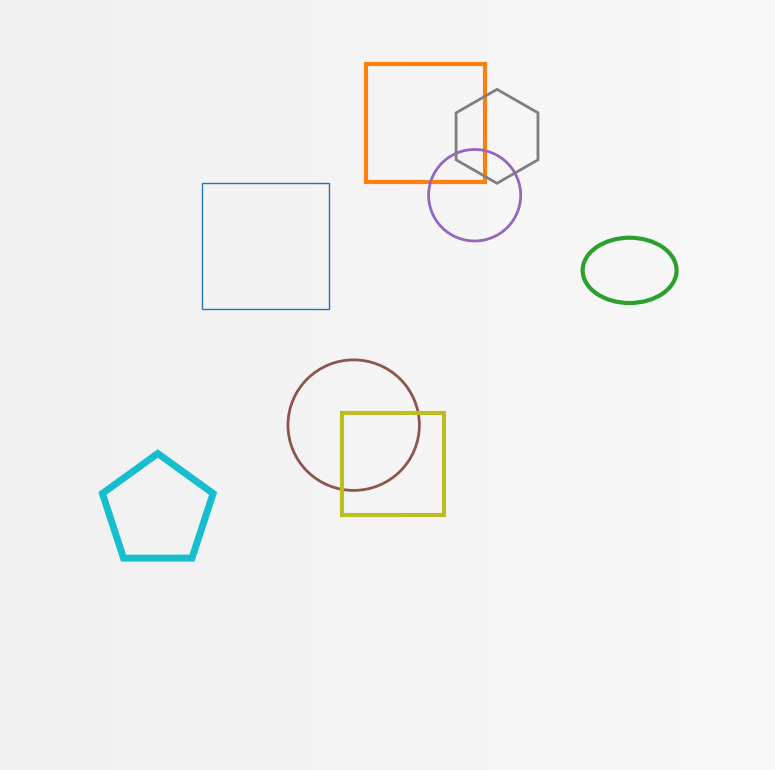[{"shape": "square", "thickness": 0.5, "radius": 0.41, "center": [0.342, 0.68]}, {"shape": "square", "thickness": 1.5, "radius": 0.38, "center": [0.55, 0.84]}, {"shape": "oval", "thickness": 1.5, "radius": 0.3, "center": [0.812, 0.649]}, {"shape": "circle", "thickness": 1, "radius": 0.3, "center": [0.612, 0.746]}, {"shape": "circle", "thickness": 1, "radius": 0.42, "center": [0.456, 0.448]}, {"shape": "hexagon", "thickness": 1, "radius": 0.3, "center": [0.641, 0.823]}, {"shape": "square", "thickness": 1.5, "radius": 0.33, "center": [0.507, 0.398]}, {"shape": "pentagon", "thickness": 2.5, "radius": 0.38, "center": [0.204, 0.336]}]